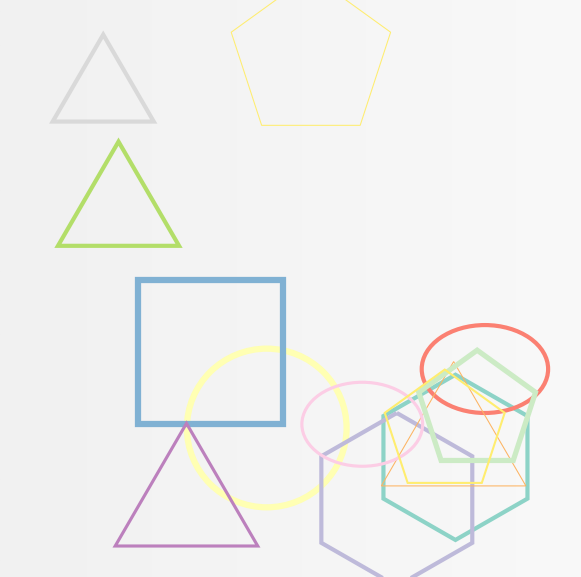[{"shape": "hexagon", "thickness": 2, "radius": 0.72, "center": [0.784, 0.207]}, {"shape": "circle", "thickness": 3, "radius": 0.69, "center": [0.459, 0.258]}, {"shape": "hexagon", "thickness": 2, "radius": 0.75, "center": [0.683, 0.134]}, {"shape": "oval", "thickness": 2, "radius": 0.54, "center": [0.834, 0.36]}, {"shape": "square", "thickness": 3, "radius": 0.62, "center": [0.362, 0.389]}, {"shape": "triangle", "thickness": 0.5, "radius": 0.72, "center": [0.78, 0.23]}, {"shape": "triangle", "thickness": 2, "radius": 0.6, "center": [0.204, 0.634]}, {"shape": "oval", "thickness": 1.5, "radius": 0.52, "center": [0.623, 0.264]}, {"shape": "triangle", "thickness": 2, "radius": 0.5, "center": [0.178, 0.839]}, {"shape": "triangle", "thickness": 1.5, "radius": 0.71, "center": [0.321, 0.124]}, {"shape": "pentagon", "thickness": 2.5, "radius": 0.53, "center": [0.821, 0.287]}, {"shape": "pentagon", "thickness": 1, "radius": 0.54, "center": [0.765, 0.251]}, {"shape": "pentagon", "thickness": 0.5, "radius": 0.72, "center": [0.535, 0.899]}]